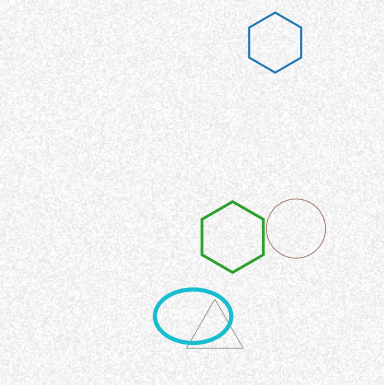[{"shape": "hexagon", "thickness": 1.5, "radius": 0.39, "center": [0.715, 0.889]}, {"shape": "hexagon", "thickness": 2, "radius": 0.46, "center": [0.604, 0.384]}, {"shape": "circle", "thickness": 0.5, "radius": 0.38, "center": [0.769, 0.406]}, {"shape": "triangle", "thickness": 0.5, "radius": 0.42, "center": [0.558, 0.138]}, {"shape": "oval", "thickness": 3, "radius": 0.5, "center": [0.502, 0.179]}]